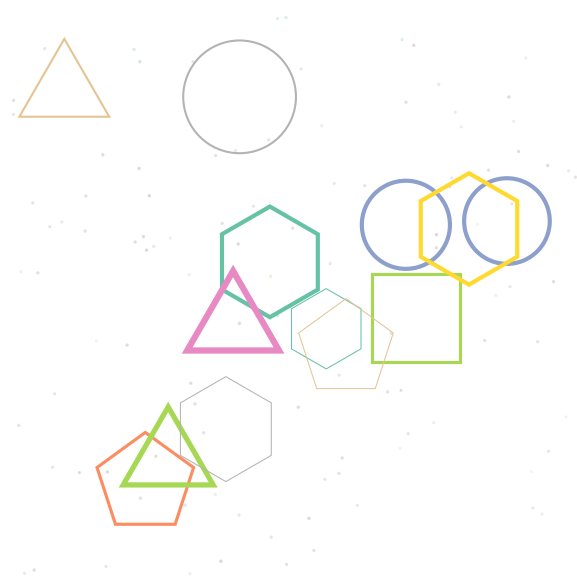[{"shape": "hexagon", "thickness": 2, "radius": 0.48, "center": [0.467, 0.546]}, {"shape": "hexagon", "thickness": 0.5, "radius": 0.35, "center": [0.565, 0.43]}, {"shape": "pentagon", "thickness": 1.5, "radius": 0.44, "center": [0.252, 0.162]}, {"shape": "circle", "thickness": 2, "radius": 0.38, "center": [0.703, 0.61]}, {"shape": "circle", "thickness": 2, "radius": 0.37, "center": [0.878, 0.616]}, {"shape": "triangle", "thickness": 3, "radius": 0.46, "center": [0.404, 0.438]}, {"shape": "triangle", "thickness": 2.5, "radius": 0.45, "center": [0.291, 0.204]}, {"shape": "square", "thickness": 1.5, "radius": 0.38, "center": [0.72, 0.448]}, {"shape": "hexagon", "thickness": 2, "radius": 0.48, "center": [0.812, 0.603]}, {"shape": "triangle", "thickness": 1, "radius": 0.45, "center": [0.111, 0.842]}, {"shape": "pentagon", "thickness": 0.5, "radius": 0.43, "center": [0.599, 0.396]}, {"shape": "hexagon", "thickness": 0.5, "radius": 0.45, "center": [0.391, 0.256]}, {"shape": "circle", "thickness": 1, "radius": 0.49, "center": [0.415, 0.831]}]